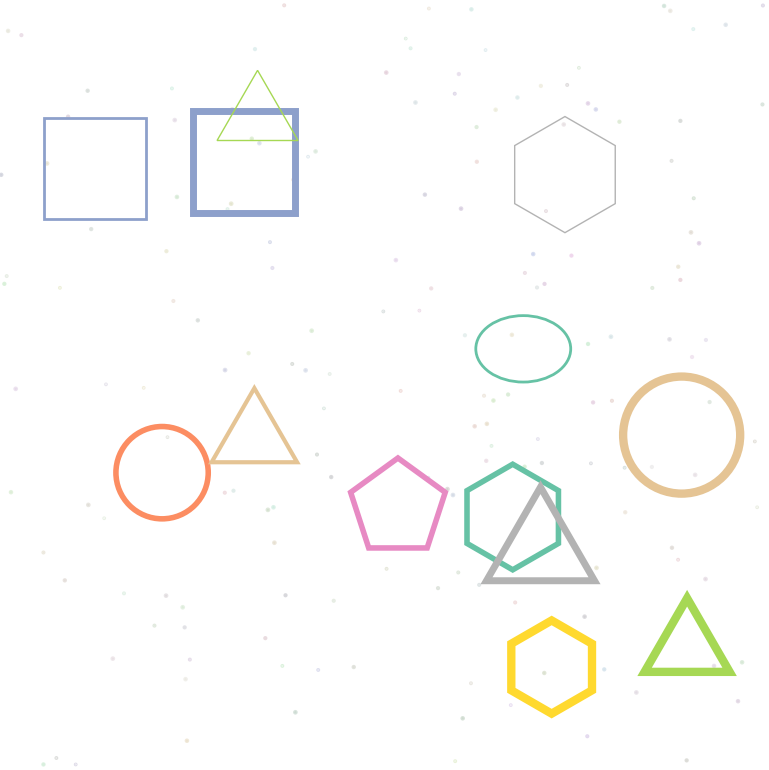[{"shape": "oval", "thickness": 1, "radius": 0.31, "center": [0.68, 0.547]}, {"shape": "hexagon", "thickness": 2, "radius": 0.34, "center": [0.666, 0.329]}, {"shape": "circle", "thickness": 2, "radius": 0.3, "center": [0.21, 0.386]}, {"shape": "square", "thickness": 1, "radius": 0.33, "center": [0.123, 0.781]}, {"shape": "square", "thickness": 2.5, "radius": 0.33, "center": [0.317, 0.79]}, {"shape": "pentagon", "thickness": 2, "radius": 0.32, "center": [0.517, 0.341]}, {"shape": "triangle", "thickness": 3, "radius": 0.32, "center": [0.892, 0.159]}, {"shape": "triangle", "thickness": 0.5, "radius": 0.3, "center": [0.335, 0.848]}, {"shape": "hexagon", "thickness": 3, "radius": 0.3, "center": [0.716, 0.134]}, {"shape": "triangle", "thickness": 1.5, "radius": 0.32, "center": [0.33, 0.432]}, {"shape": "circle", "thickness": 3, "radius": 0.38, "center": [0.885, 0.435]}, {"shape": "triangle", "thickness": 2.5, "radius": 0.41, "center": [0.702, 0.286]}, {"shape": "hexagon", "thickness": 0.5, "radius": 0.38, "center": [0.734, 0.773]}]